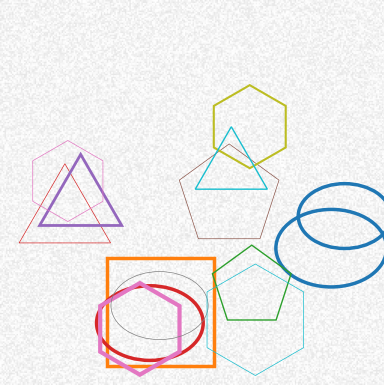[{"shape": "oval", "thickness": 2.5, "radius": 0.6, "center": [0.895, 0.439]}, {"shape": "oval", "thickness": 2.5, "radius": 0.72, "center": [0.86, 0.355]}, {"shape": "square", "thickness": 2.5, "radius": 0.7, "center": [0.417, 0.19]}, {"shape": "pentagon", "thickness": 1, "radius": 0.54, "center": [0.654, 0.256]}, {"shape": "oval", "thickness": 2.5, "radius": 0.69, "center": [0.389, 0.161]}, {"shape": "triangle", "thickness": 0.5, "radius": 0.69, "center": [0.168, 0.438]}, {"shape": "triangle", "thickness": 2, "radius": 0.62, "center": [0.21, 0.476]}, {"shape": "pentagon", "thickness": 0.5, "radius": 0.68, "center": [0.595, 0.49]}, {"shape": "hexagon", "thickness": 0.5, "radius": 0.53, "center": [0.176, 0.53]}, {"shape": "hexagon", "thickness": 3, "radius": 0.59, "center": [0.363, 0.146]}, {"shape": "oval", "thickness": 0.5, "radius": 0.63, "center": [0.414, 0.206]}, {"shape": "hexagon", "thickness": 1.5, "radius": 0.54, "center": [0.649, 0.671]}, {"shape": "hexagon", "thickness": 0.5, "radius": 0.72, "center": [0.663, 0.169]}, {"shape": "triangle", "thickness": 1, "radius": 0.54, "center": [0.601, 0.563]}]